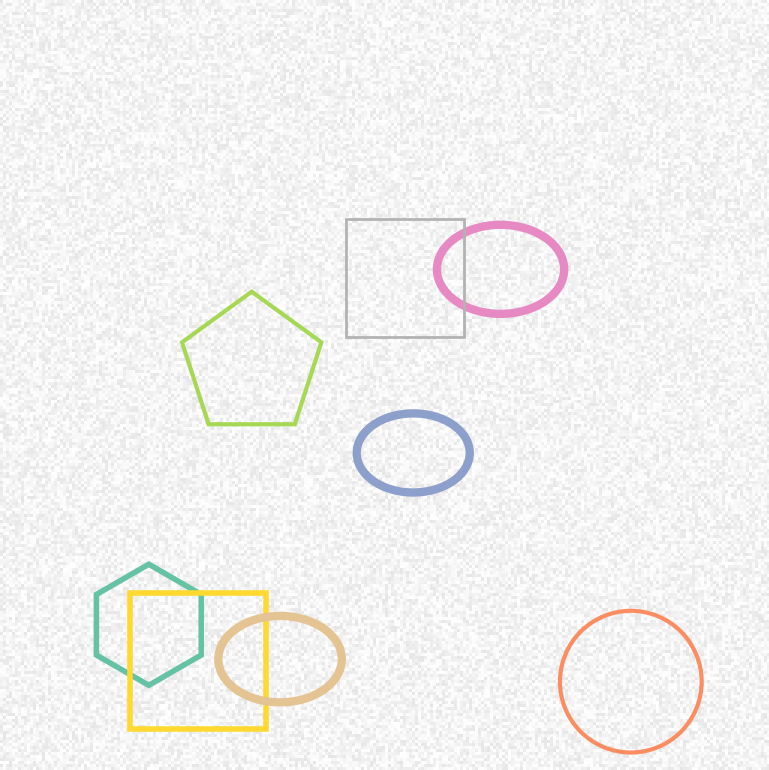[{"shape": "hexagon", "thickness": 2, "radius": 0.39, "center": [0.193, 0.189]}, {"shape": "circle", "thickness": 1.5, "radius": 0.46, "center": [0.819, 0.115]}, {"shape": "oval", "thickness": 3, "radius": 0.37, "center": [0.537, 0.412]}, {"shape": "oval", "thickness": 3, "radius": 0.41, "center": [0.65, 0.65]}, {"shape": "pentagon", "thickness": 1.5, "radius": 0.48, "center": [0.327, 0.526]}, {"shape": "square", "thickness": 2, "radius": 0.44, "center": [0.257, 0.142]}, {"shape": "oval", "thickness": 3, "radius": 0.4, "center": [0.364, 0.144]}, {"shape": "square", "thickness": 1, "radius": 0.38, "center": [0.526, 0.639]}]